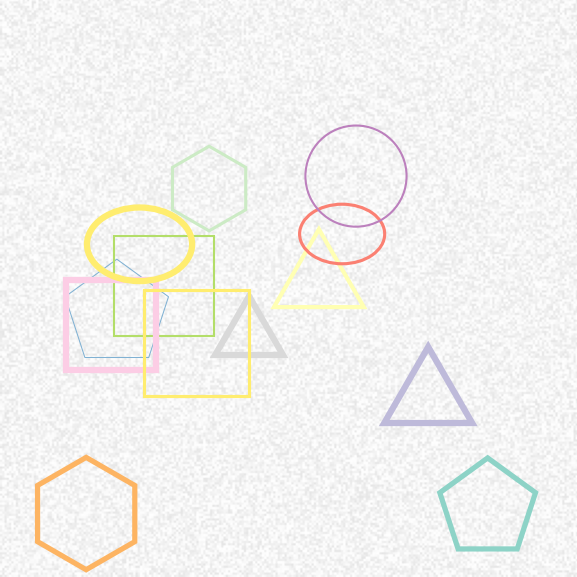[{"shape": "pentagon", "thickness": 2.5, "radius": 0.44, "center": [0.844, 0.119]}, {"shape": "triangle", "thickness": 2, "radius": 0.45, "center": [0.552, 0.512]}, {"shape": "triangle", "thickness": 3, "radius": 0.44, "center": [0.741, 0.311]}, {"shape": "oval", "thickness": 1.5, "radius": 0.37, "center": [0.592, 0.594]}, {"shape": "pentagon", "thickness": 0.5, "radius": 0.47, "center": [0.202, 0.456]}, {"shape": "hexagon", "thickness": 2.5, "radius": 0.49, "center": [0.149, 0.11]}, {"shape": "square", "thickness": 1, "radius": 0.44, "center": [0.284, 0.504]}, {"shape": "square", "thickness": 3, "radius": 0.39, "center": [0.192, 0.437]}, {"shape": "triangle", "thickness": 3, "radius": 0.34, "center": [0.431, 0.418]}, {"shape": "circle", "thickness": 1, "radius": 0.44, "center": [0.616, 0.694]}, {"shape": "hexagon", "thickness": 1.5, "radius": 0.37, "center": [0.362, 0.673]}, {"shape": "oval", "thickness": 3, "radius": 0.46, "center": [0.242, 0.576]}, {"shape": "square", "thickness": 1.5, "radius": 0.46, "center": [0.34, 0.406]}]